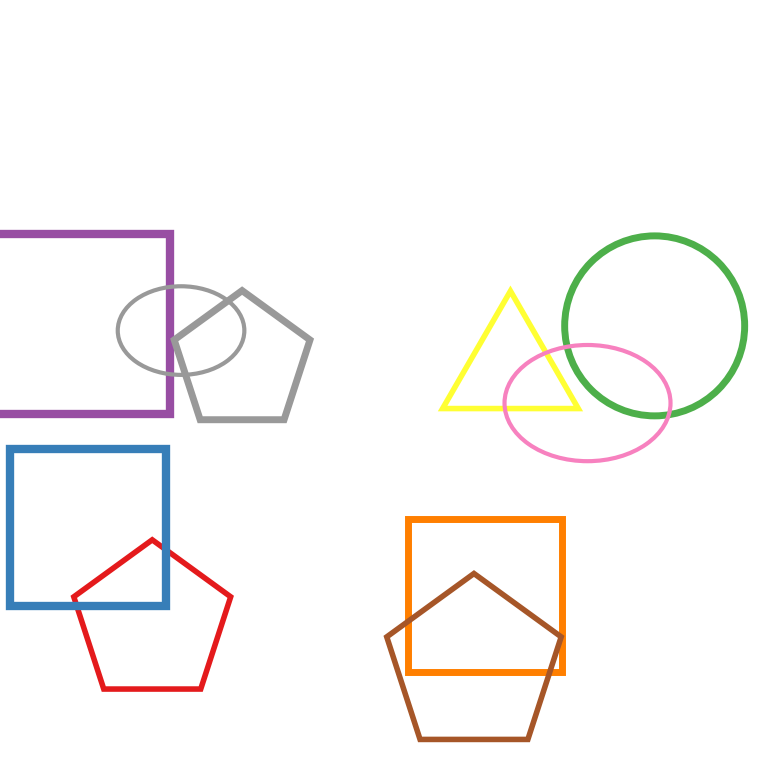[{"shape": "pentagon", "thickness": 2, "radius": 0.54, "center": [0.198, 0.192]}, {"shape": "square", "thickness": 3, "radius": 0.51, "center": [0.114, 0.315]}, {"shape": "circle", "thickness": 2.5, "radius": 0.58, "center": [0.85, 0.577]}, {"shape": "square", "thickness": 3, "radius": 0.59, "center": [0.103, 0.579]}, {"shape": "square", "thickness": 2.5, "radius": 0.5, "center": [0.63, 0.227]}, {"shape": "triangle", "thickness": 2, "radius": 0.51, "center": [0.663, 0.52]}, {"shape": "pentagon", "thickness": 2, "radius": 0.6, "center": [0.616, 0.136]}, {"shape": "oval", "thickness": 1.5, "radius": 0.54, "center": [0.763, 0.477]}, {"shape": "pentagon", "thickness": 2.5, "radius": 0.46, "center": [0.314, 0.53]}, {"shape": "oval", "thickness": 1.5, "radius": 0.41, "center": [0.235, 0.571]}]